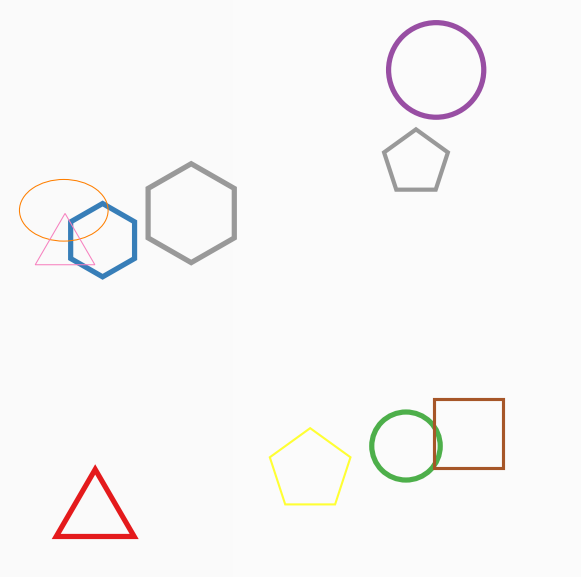[{"shape": "triangle", "thickness": 2.5, "radius": 0.39, "center": [0.164, 0.109]}, {"shape": "hexagon", "thickness": 2.5, "radius": 0.32, "center": [0.177, 0.583]}, {"shape": "circle", "thickness": 2.5, "radius": 0.29, "center": [0.698, 0.227]}, {"shape": "circle", "thickness": 2.5, "radius": 0.41, "center": [0.75, 0.878]}, {"shape": "oval", "thickness": 0.5, "radius": 0.38, "center": [0.11, 0.635]}, {"shape": "pentagon", "thickness": 1, "radius": 0.36, "center": [0.534, 0.185]}, {"shape": "square", "thickness": 1.5, "radius": 0.3, "center": [0.806, 0.248]}, {"shape": "triangle", "thickness": 0.5, "radius": 0.3, "center": [0.112, 0.57]}, {"shape": "pentagon", "thickness": 2, "radius": 0.29, "center": [0.716, 0.717]}, {"shape": "hexagon", "thickness": 2.5, "radius": 0.43, "center": [0.329, 0.63]}]